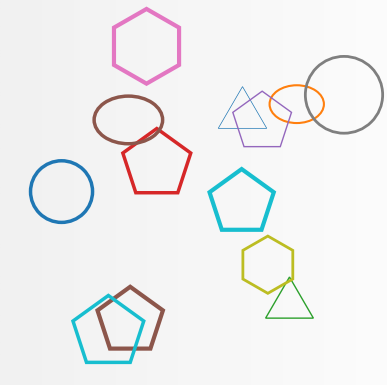[{"shape": "circle", "thickness": 2.5, "radius": 0.4, "center": [0.159, 0.502]}, {"shape": "triangle", "thickness": 0.5, "radius": 0.36, "center": [0.626, 0.703]}, {"shape": "oval", "thickness": 1.5, "radius": 0.35, "center": [0.766, 0.729]}, {"shape": "triangle", "thickness": 1, "radius": 0.36, "center": [0.747, 0.209]}, {"shape": "pentagon", "thickness": 2.5, "radius": 0.46, "center": [0.405, 0.574]}, {"shape": "pentagon", "thickness": 1, "radius": 0.4, "center": [0.677, 0.684]}, {"shape": "pentagon", "thickness": 3, "radius": 0.44, "center": [0.336, 0.166]}, {"shape": "oval", "thickness": 2.5, "radius": 0.44, "center": [0.331, 0.688]}, {"shape": "hexagon", "thickness": 3, "radius": 0.48, "center": [0.378, 0.88]}, {"shape": "circle", "thickness": 2, "radius": 0.5, "center": [0.888, 0.754]}, {"shape": "hexagon", "thickness": 2, "radius": 0.37, "center": [0.691, 0.312]}, {"shape": "pentagon", "thickness": 3, "radius": 0.44, "center": [0.624, 0.474]}, {"shape": "pentagon", "thickness": 2.5, "radius": 0.48, "center": [0.28, 0.136]}]